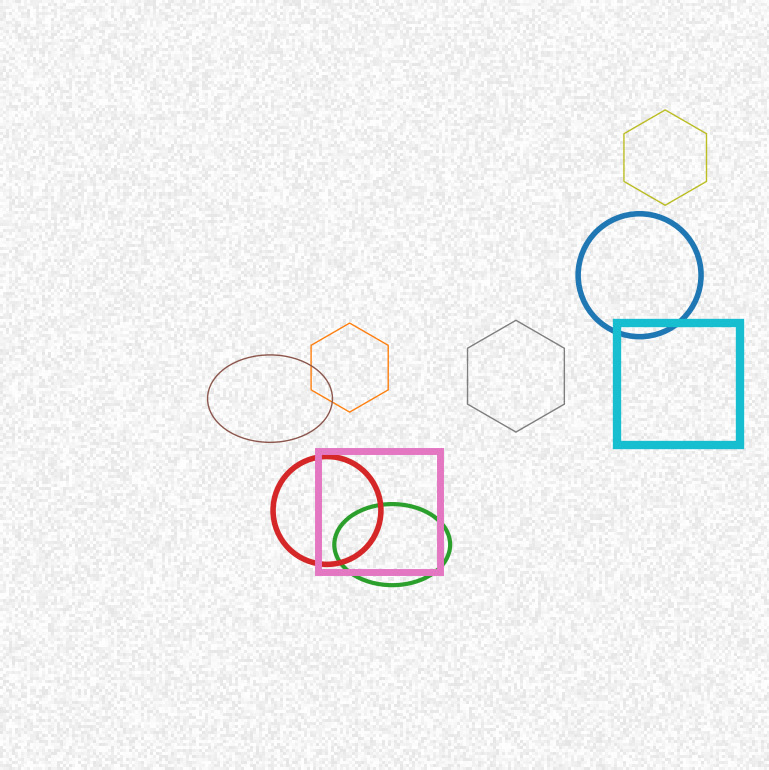[{"shape": "circle", "thickness": 2, "radius": 0.4, "center": [0.831, 0.643]}, {"shape": "hexagon", "thickness": 0.5, "radius": 0.29, "center": [0.454, 0.523]}, {"shape": "oval", "thickness": 1.5, "radius": 0.38, "center": [0.509, 0.293]}, {"shape": "circle", "thickness": 2, "radius": 0.35, "center": [0.425, 0.337]}, {"shape": "oval", "thickness": 0.5, "radius": 0.41, "center": [0.351, 0.482]}, {"shape": "square", "thickness": 2.5, "radius": 0.4, "center": [0.492, 0.336]}, {"shape": "hexagon", "thickness": 0.5, "radius": 0.36, "center": [0.67, 0.511]}, {"shape": "hexagon", "thickness": 0.5, "radius": 0.31, "center": [0.864, 0.795]}, {"shape": "square", "thickness": 3, "radius": 0.4, "center": [0.881, 0.501]}]